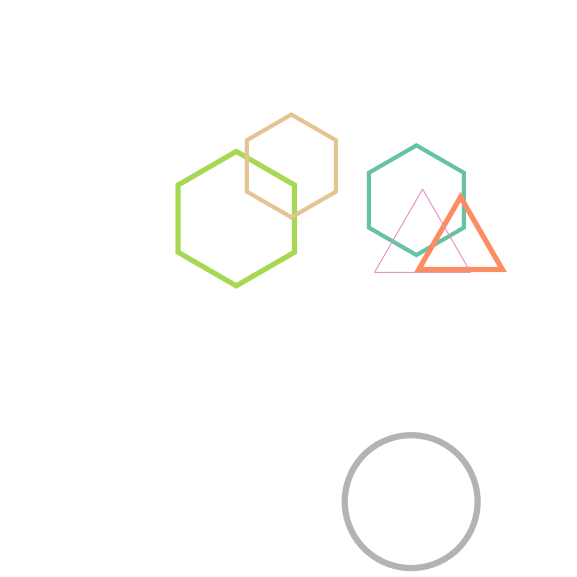[{"shape": "hexagon", "thickness": 2, "radius": 0.47, "center": [0.721, 0.652]}, {"shape": "triangle", "thickness": 2.5, "radius": 0.42, "center": [0.797, 0.574]}, {"shape": "triangle", "thickness": 0.5, "radius": 0.48, "center": [0.732, 0.575]}, {"shape": "hexagon", "thickness": 2.5, "radius": 0.58, "center": [0.409, 0.621]}, {"shape": "hexagon", "thickness": 2, "radius": 0.45, "center": [0.505, 0.712]}, {"shape": "circle", "thickness": 3, "radius": 0.58, "center": [0.712, 0.131]}]